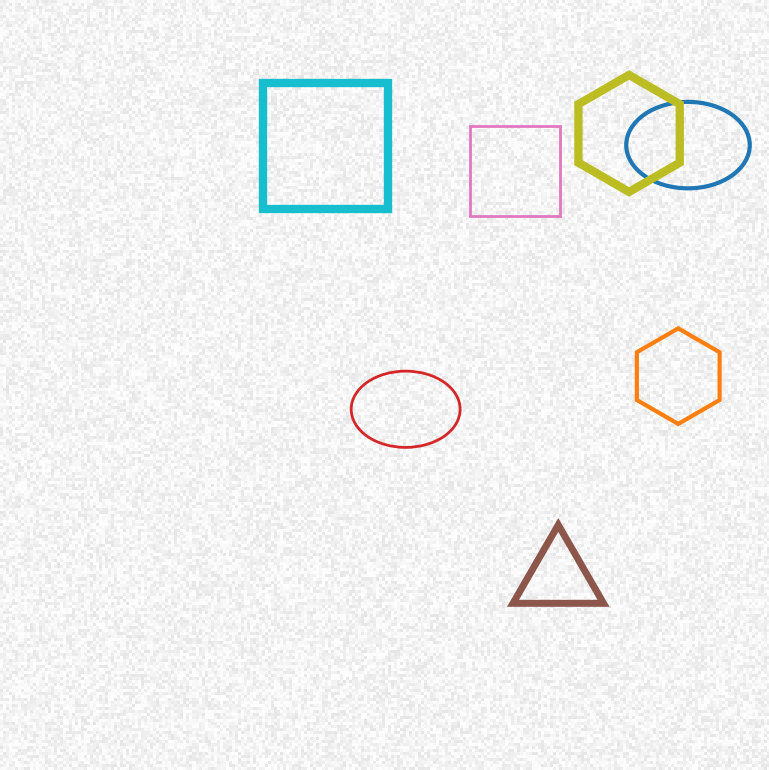[{"shape": "oval", "thickness": 1.5, "radius": 0.4, "center": [0.894, 0.812]}, {"shape": "hexagon", "thickness": 1.5, "radius": 0.31, "center": [0.881, 0.512]}, {"shape": "oval", "thickness": 1, "radius": 0.35, "center": [0.527, 0.468]}, {"shape": "triangle", "thickness": 2.5, "radius": 0.34, "center": [0.725, 0.25]}, {"shape": "square", "thickness": 1, "radius": 0.29, "center": [0.669, 0.778]}, {"shape": "hexagon", "thickness": 3, "radius": 0.38, "center": [0.817, 0.827]}, {"shape": "square", "thickness": 3, "radius": 0.41, "center": [0.423, 0.81]}]